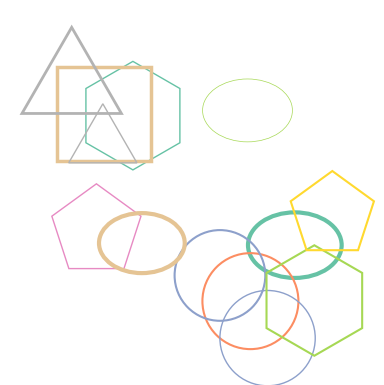[{"shape": "hexagon", "thickness": 1, "radius": 0.7, "center": [0.345, 0.7]}, {"shape": "oval", "thickness": 3, "radius": 0.61, "center": [0.766, 0.363]}, {"shape": "circle", "thickness": 1.5, "radius": 0.62, "center": [0.65, 0.218]}, {"shape": "circle", "thickness": 1.5, "radius": 0.59, "center": [0.571, 0.285]}, {"shape": "circle", "thickness": 1, "radius": 0.62, "center": [0.695, 0.122]}, {"shape": "pentagon", "thickness": 1, "radius": 0.61, "center": [0.25, 0.401]}, {"shape": "hexagon", "thickness": 1.5, "radius": 0.72, "center": [0.816, 0.219]}, {"shape": "oval", "thickness": 0.5, "radius": 0.58, "center": [0.643, 0.713]}, {"shape": "pentagon", "thickness": 1.5, "radius": 0.57, "center": [0.863, 0.442]}, {"shape": "oval", "thickness": 3, "radius": 0.56, "center": [0.368, 0.369]}, {"shape": "square", "thickness": 2.5, "radius": 0.62, "center": [0.27, 0.704]}, {"shape": "triangle", "thickness": 2, "radius": 0.75, "center": [0.186, 0.78]}, {"shape": "triangle", "thickness": 1, "radius": 0.51, "center": [0.267, 0.628]}]